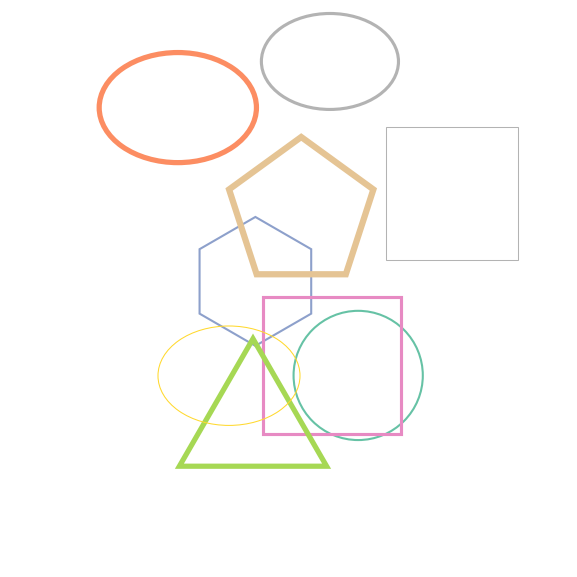[{"shape": "circle", "thickness": 1, "radius": 0.56, "center": [0.62, 0.349]}, {"shape": "oval", "thickness": 2.5, "radius": 0.68, "center": [0.308, 0.813]}, {"shape": "hexagon", "thickness": 1, "radius": 0.56, "center": [0.442, 0.512]}, {"shape": "square", "thickness": 1.5, "radius": 0.59, "center": [0.575, 0.366]}, {"shape": "triangle", "thickness": 2.5, "radius": 0.74, "center": [0.438, 0.265]}, {"shape": "oval", "thickness": 0.5, "radius": 0.61, "center": [0.397, 0.349]}, {"shape": "pentagon", "thickness": 3, "radius": 0.66, "center": [0.522, 0.63]}, {"shape": "square", "thickness": 0.5, "radius": 0.57, "center": [0.783, 0.664]}, {"shape": "oval", "thickness": 1.5, "radius": 0.59, "center": [0.571, 0.893]}]